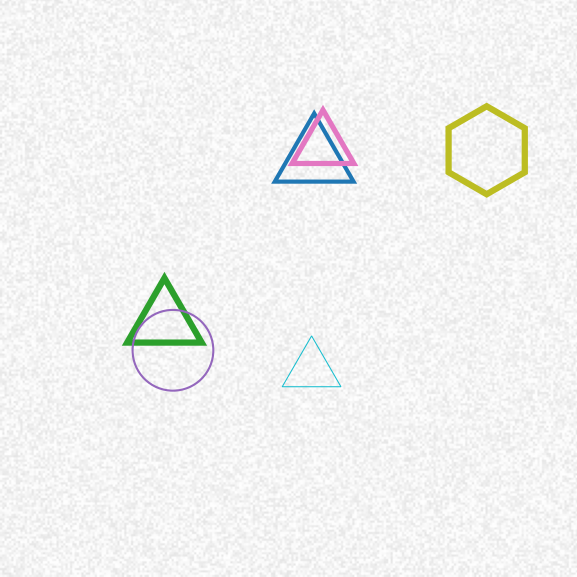[{"shape": "triangle", "thickness": 2, "radius": 0.39, "center": [0.544, 0.724]}, {"shape": "triangle", "thickness": 3, "radius": 0.37, "center": [0.285, 0.443]}, {"shape": "circle", "thickness": 1, "radius": 0.35, "center": [0.299, 0.393]}, {"shape": "triangle", "thickness": 2.5, "radius": 0.31, "center": [0.559, 0.747]}, {"shape": "hexagon", "thickness": 3, "radius": 0.38, "center": [0.843, 0.739]}, {"shape": "triangle", "thickness": 0.5, "radius": 0.29, "center": [0.54, 0.359]}]